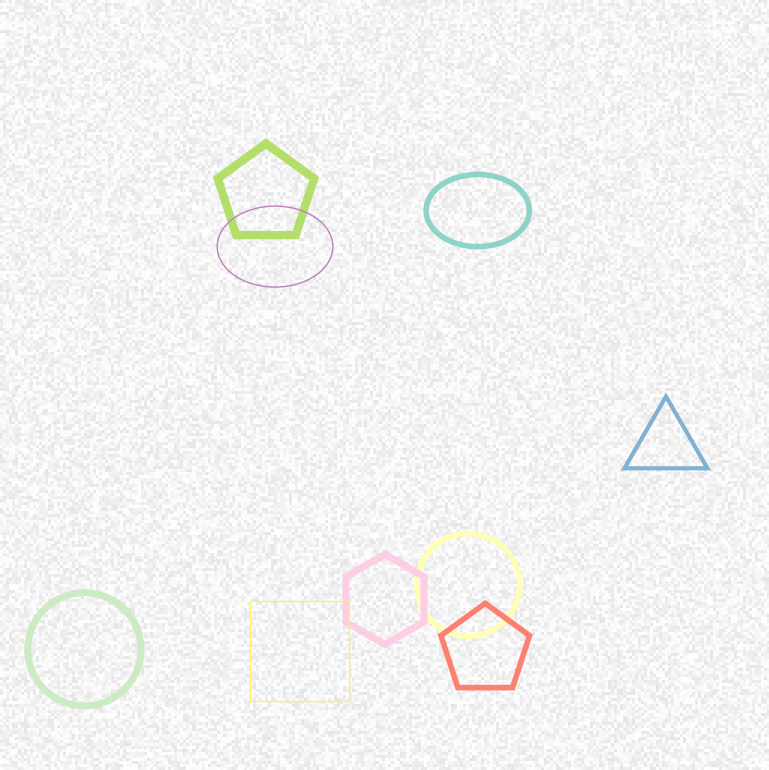[{"shape": "oval", "thickness": 2, "radius": 0.34, "center": [0.62, 0.727]}, {"shape": "circle", "thickness": 2, "radius": 0.33, "center": [0.608, 0.24]}, {"shape": "pentagon", "thickness": 2, "radius": 0.3, "center": [0.63, 0.156]}, {"shape": "triangle", "thickness": 1.5, "radius": 0.31, "center": [0.865, 0.423]}, {"shape": "pentagon", "thickness": 3, "radius": 0.33, "center": [0.345, 0.748]}, {"shape": "hexagon", "thickness": 2.5, "radius": 0.29, "center": [0.5, 0.222]}, {"shape": "oval", "thickness": 0.5, "radius": 0.38, "center": [0.357, 0.68]}, {"shape": "circle", "thickness": 2.5, "radius": 0.37, "center": [0.11, 0.157]}, {"shape": "square", "thickness": 0.5, "radius": 0.32, "center": [0.389, 0.154]}]